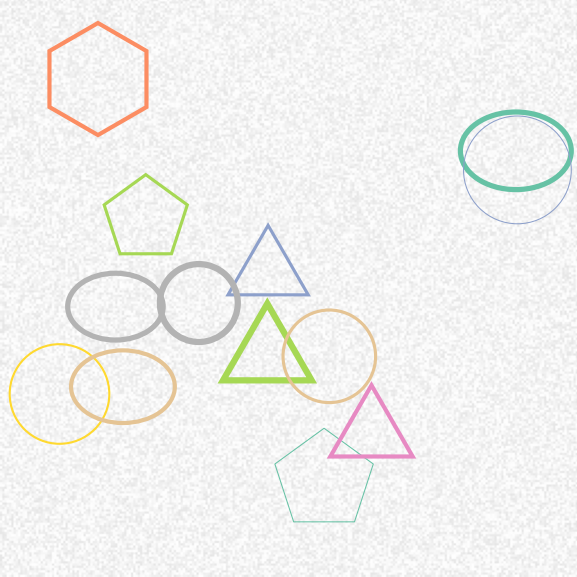[{"shape": "oval", "thickness": 2.5, "radius": 0.48, "center": [0.893, 0.738]}, {"shape": "pentagon", "thickness": 0.5, "radius": 0.45, "center": [0.561, 0.168]}, {"shape": "hexagon", "thickness": 2, "radius": 0.48, "center": [0.17, 0.862]}, {"shape": "triangle", "thickness": 1.5, "radius": 0.4, "center": [0.464, 0.529]}, {"shape": "circle", "thickness": 0.5, "radius": 0.47, "center": [0.896, 0.705]}, {"shape": "triangle", "thickness": 2, "radius": 0.41, "center": [0.643, 0.25]}, {"shape": "pentagon", "thickness": 1.5, "radius": 0.38, "center": [0.252, 0.621]}, {"shape": "triangle", "thickness": 3, "radius": 0.44, "center": [0.463, 0.385]}, {"shape": "circle", "thickness": 1, "radius": 0.43, "center": [0.103, 0.317]}, {"shape": "circle", "thickness": 1.5, "radius": 0.4, "center": [0.57, 0.382]}, {"shape": "oval", "thickness": 2, "radius": 0.45, "center": [0.213, 0.33]}, {"shape": "oval", "thickness": 2.5, "radius": 0.41, "center": [0.2, 0.468]}, {"shape": "circle", "thickness": 3, "radius": 0.34, "center": [0.344, 0.474]}]